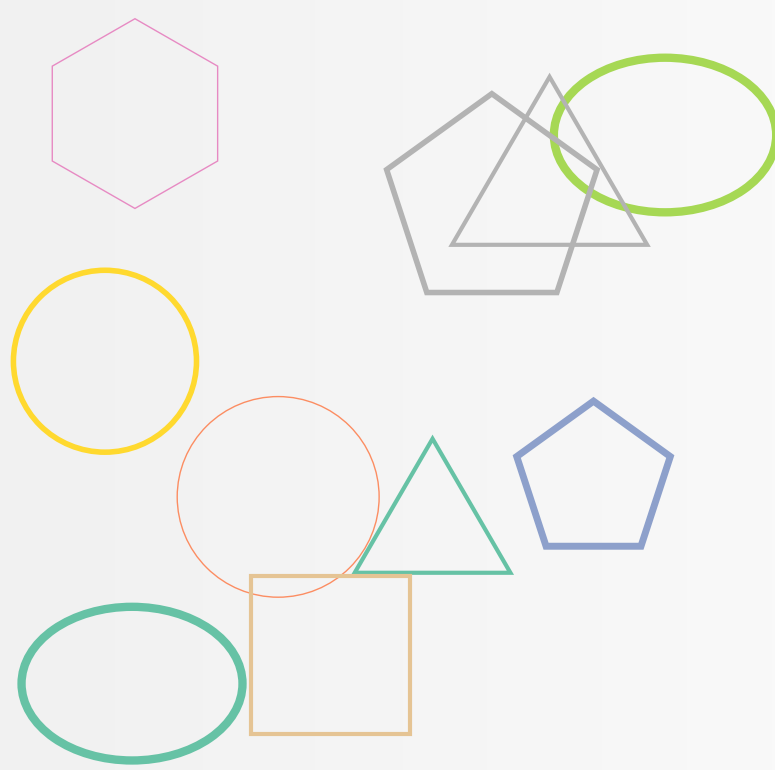[{"shape": "triangle", "thickness": 1.5, "radius": 0.58, "center": [0.558, 0.314]}, {"shape": "oval", "thickness": 3, "radius": 0.71, "center": [0.17, 0.112]}, {"shape": "circle", "thickness": 0.5, "radius": 0.65, "center": [0.359, 0.355]}, {"shape": "pentagon", "thickness": 2.5, "radius": 0.52, "center": [0.766, 0.375]}, {"shape": "hexagon", "thickness": 0.5, "radius": 0.62, "center": [0.174, 0.852]}, {"shape": "oval", "thickness": 3, "radius": 0.72, "center": [0.858, 0.825]}, {"shape": "circle", "thickness": 2, "radius": 0.59, "center": [0.135, 0.531]}, {"shape": "square", "thickness": 1.5, "radius": 0.51, "center": [0.427, 0.149]}, {"shape": "pentagon", "thickness": 2, "radius": 0.71, "center": [0.635, 0.736]}, {"shape": "triangle", "thickness": 1.5, "radius": 0.73, "center": [0.709, 0.755]}]